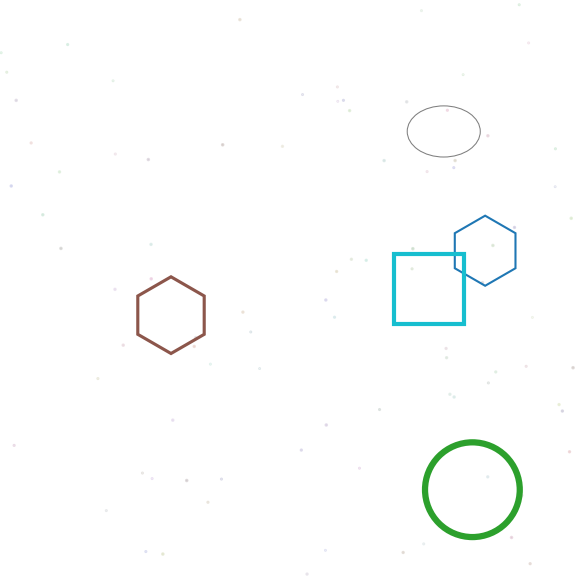[{"shape": "hexagon", "thickness": 1, "radius": 0.3, "center": [0.84, 0.565]}, {"shape": "circle", "thickness": 3, "radius": 0.41, "center": [0.818, 0.151]}, {"shape": "hexagon", "thickness": 1.5, "radius": 0.33, "center": [0.296, 0.453]}, {"shape": "oval", "thickness": 0.5, "radius": 0.32, "center": [0.768, 0.772]}, {"shape": "square", "thickness": 2, "radius": 0.3, "center": [0.743, 0.498]}]